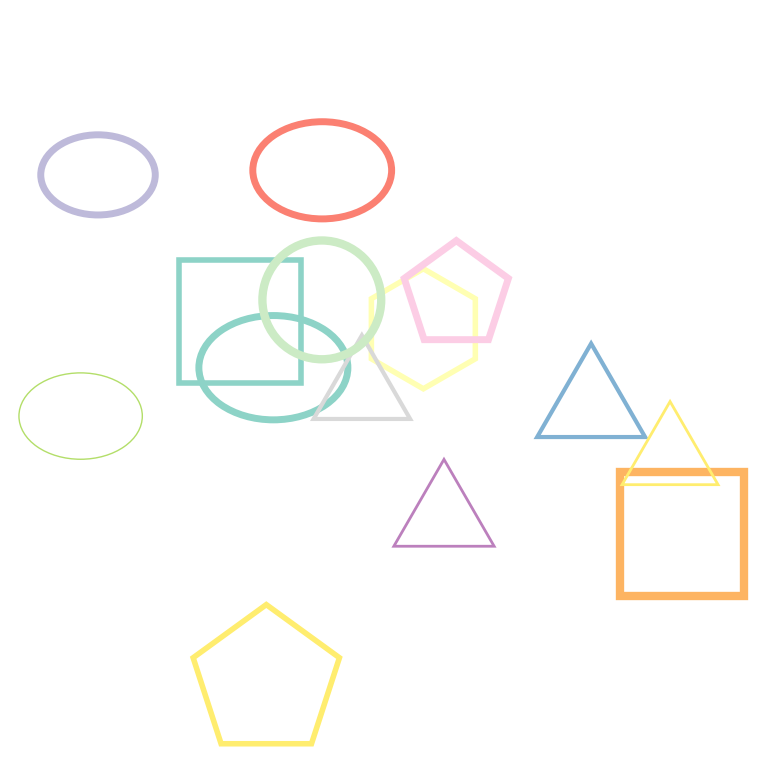[{"shape": "square", "thickness": 2, "radius": 0.4, "center": [0.312, 0.583]}, {"shape": "oval", "thickness": 2.5, "radius": 0.48, "center": [0.355, 0.522]}, {"shape": "hexagon", "thickness": 2, "radius": 0.39, "center": [0.55, 0.573]}, {"shape": "oval", "thickness": 2.5, "radius": 0.37, "center": [0.127, 0.773]}, {"shape": "oval", "thickness": 2.5, "radius": 0.45, "center": [0.418, 0.779]}, {"shape": "triangle", "thickness": 1.5, "radius": 0.4, "center": [0.768, 0.473]}, {"shape": "square", "thickness": 3, "radius": 0.4, "center": [0.886, 0.307]}, {"shape": "oval", "thickness": 0.5, "radius": 0.4, "center": [0.105, 0.46]}, {"shape": "pentagon", "thickness": 2.5, "radius": 0.36, "center": [0.593, 0.616]}, {"shape": "triangle", "thickness": 1.5, "radius": 0.36, "center": [0.47, 0.492]}, {"shape": "triangle", "thickness": 1, "radius": 0.38, "center": [0.577, 0.328]}, {"shape": "circle", "thickness": 3, "radius": 0.39, "center": [0.418, 0.611]}, {"shape": "triangle", "thickness": 1, "radius": 0.36, "center": [0.87, 0.407]}, {"shape": "pentagon", "thickness": 2, "radius": 0.5, "center": [0.346, 0.115]}]